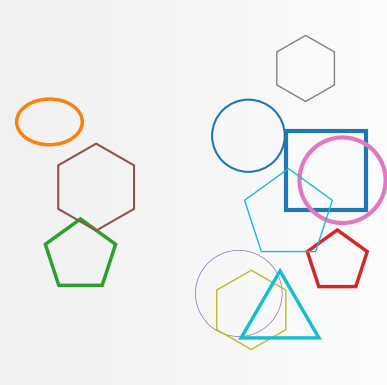[{"shape": "circle", "thickness": 1.5, "radius": 0.47, "center": [0.641, 0.647]}, {"shape": "square", "thickness": 3, "radius": 0.52, "center": [0.841, 0.557]}, {"shape": "oval", "thickness": 2.5, "radius": 0.42, "center": [0.128, 0.683]}, {"shape": "pentagon", "thickness": 2.5, "radius": 0.48, "center": [0.208, 0.336]}, {"shape": "pentagon", "thickness": 2.5, "radius": 0.41, "center": [0.87, 0.321]}, {"shape": "circle", "thickness": 0.5, "radius": 0.56, "center": [0.616, 0.238]}, {"shape": "hexagon", "thickness": 1.5, "radius": 0.56, "center": [0.248, 0.514]}, {"shape": "circle", "thickness": 3, "radius": 0.56, "center": [0.884, 0.532]}, {"shape": "hexagon", "thickness": 1, "radius": 0.43, "center": [0.789, 0.822]}, {"shape": "hexagon", "thickness": 1, "radius": 0.51, "center": [0.649, 0.195]}, {"shape": "pentagon", "thickness": 1, "radius": 0.6, "center": [0.744, 0.443]}, {"shape": "triangle", "thickness": 2.5, "radius": 0.58, "center": [0.723, 0.18]}]